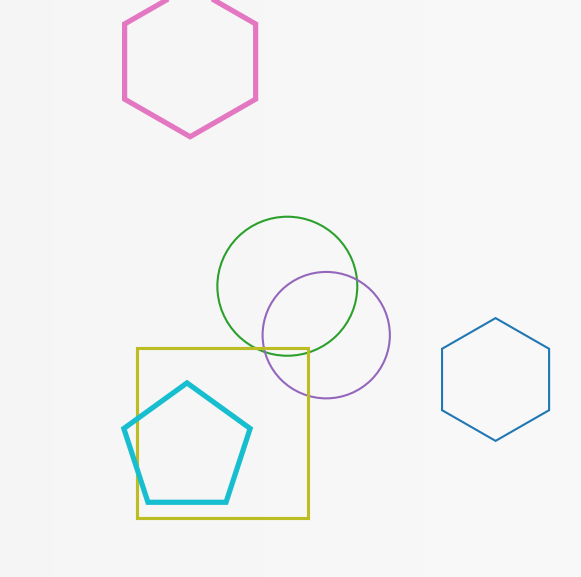[{"shape": "hexagon", "thickness": 1, "radius": 0.53, "center": [0.853, 0.342]}, {"shape": "circle", "thickness": 1, "radius": 0.6, "center": [0.494, 0.503]}, {"shape": "circle", "thickness": 1, "radius": 0.55, "center": [0.561, 0.419]}, {"shape": "hexagon", "thickness": 2.5, "radius": 0.65, "center": [0.327, 0.893]}, {"shape": "square", "thickness": 1.5, "radius": 0.74, "center": [0.383, 0.249]}, {"shape": "pentagon", "thickness": 2.5, "radius": 0.57, "center": [0.322, 0.222]}]